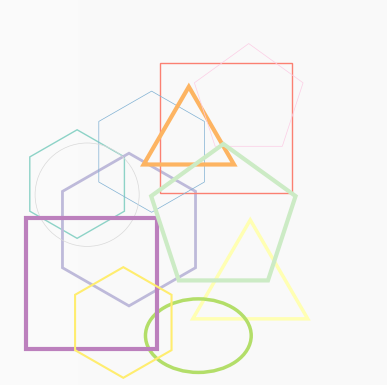[{"shape": "hexagon", "thickness": 1, "radius": 0.7, "center": [0.199, 0.522]}, {"shape": "triangle", "thickness": 2.5, "radius": 0.86, "center": [0.646, 0.257]}, {"shape": "hexagon", "thickness": 2, "radius": 0.99, "center": [0.333, 0.404]}, {"shape": "square", "thickness": 1, "radius": 0.85, "center": [0.583, 0.667]}, {"shape": "hexagon", "thickness": 0.5, "radius": 0.79, "center": [0.391, 0.606]}, {"shape": "triangle", "thickness": 3, "radius": 0.67, "center": [0.487, 0.64]}, {"shape": "oval", "thickness": 2.5, "radius": 0.68, "center": [0.512, 0.128]}, {"shape": "pentagon", "thickness": 0.5, "radius": 0.74, "center": [0.642, 0.739]}, {"shape": "circle", "thickness": 0.5, "radius": 0.67, "center": [0.225, 0.494]}, {"shape": "square", "thickness": 3, "radius": 0.85, "center": [0.236, 0.263]}, {"shape": "pentagon", "thickness": 3, "radius": 0.98, "center": [0.576, 0.43]}, {"shape": "hexagon", "thickness": 1.5, "radius": 0.72, "center": [0.318, 0.162]}]